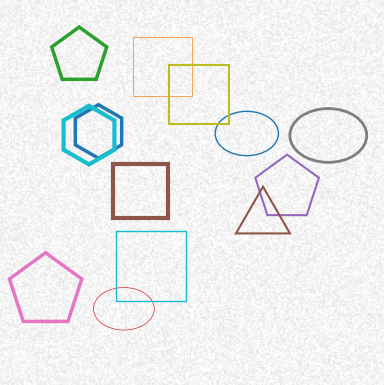[{"shape": "oval", "thickness": 1, "radius": 0.41, "center": [0.641, 0.653]}, {"shape": "hexagon", "thickness": 2.5, "radius": 0.35, "center": [0.256, 0.658]}, {"shape": "square", "thickness": 0.5, "radius": 0.38, "center": [0.422, 0.827]}, {"shape": "pentagon", "thickness": 2.5, "radius": 0.38, "center": [0.206, 0.855]}, {"shape": "oval", "thickness": 0.5, "radius": 0.4, "center": [0.322, 0.198]}, {"shape": "pentagon", "thickness": 1.5, "radius": 0.43, "center": [0.746, 0.511]}, {"shape": "square", "thickness": 3, "radius": 0.35, "center": [0.365, 0.503]}, {"shape": "triangle", "thickness": 1.5, "radius": 0.41, "center": [0.683, 0.434]}, {"shape": "pentagon", "thickness": 2.5, "radius": 0.49, "center": [0.118, 0.245]}, {"shape": "oval", "thickness": 2, "radius": 0.5, "center": [0.853, 0.648]}, {"shape": "square", "thickness": 1.5, "radius": 0.39, "center": [0.517, 0.755]}, {"shape": "hexagon", "thickness": 3, "radius": 0.38, "center": [0.231, 0.649]}, {"shape": "square", "thickness": 1, "radius": 0.45, "center": [0.392, 0.309]}]